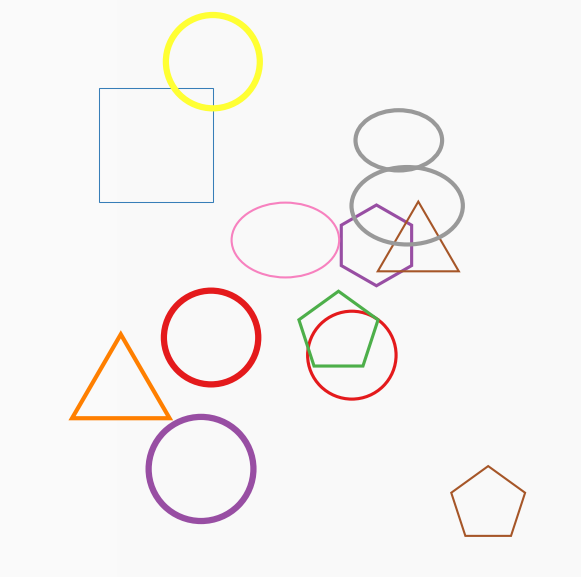[{"shape": "circle", "thickness": 1.5, "radius": 0.38, "center": [0.605, 0.384]}, {"shape": "circle", "thickness": 3, "radius": 0.41, "center": [0.363, 0.415]}, {"shape": "square", "thickness": 0.5, "radius": 0.49, "center": [0.269, 0.748]}, {"shape": "pentagon", "thickness": 1.5, "radius": 0.36, "center": [0.582, 0.423]}, {"shape": "hexagon", "thickness": 1.5, "radius": 0.35, "center": [0.648, 0.574]}, {"shape": "circle", "thickness": 3, "radius": 0.45, "center": [0.346, 0.187]}, {"shape": "triangle", "thickness": 2, "radius": 0.48, "center": [0.208, 0.323]}, {"shape": "circle", "thickness": 3, "radius": 0.4, "center": [0.366, 0.892]}, {"shape": "pentagon", "thickness": 1, "radius": 0.33, "center": [0.84, 0.125]}, {"shape": "triangle", "thickness": 1, "radius": 0.4, "center": [0.72, 0.57]}, {"shape": "oval", "thickness": 1, "radius": 0.46, "center": [0.491, 0.583]}, {"shape": "oval", "thickness": 2, "radius": 0.37, "center": [0.686, 0.756]}, {"shape": "oval", "thickness": 2, "radius": 0.48, "center": [0.701, 0.643]}]